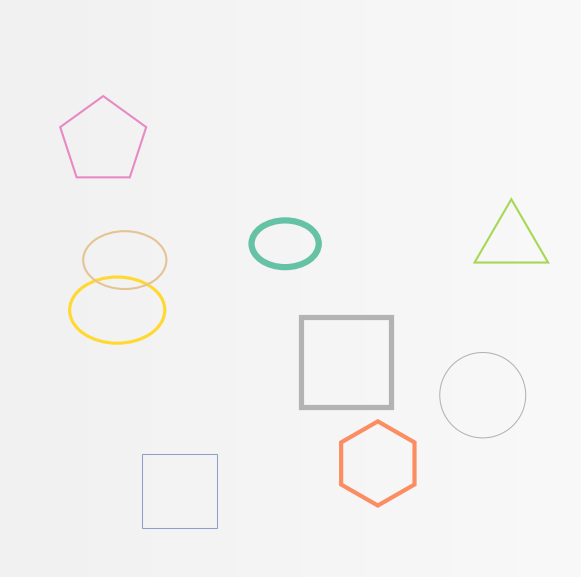[{"shape": "oval", "thickness": 3, "radius": 0.29, "center": [0.491, 0.577]}, {"shape": "hexagon", "thickness": 2, "radius": 0.36, "center": [0.65, 0.197]}, {"shape": "square", "thickness": 0.5, "radius": 0.32, "center": [0.309, 0.149]}, {"shape": "pentagon", "thickness": 1, "radius": 0.39, "center": [0.178, 0.755]}, {"shape": "triangle", "thickness": 1, "radius": 0.37, "center": [0.88, 0.581]}, {"shape": "oval", "thickness": 1.5, "radius": 0.41, "center": [0.202, 0.462]}, {"shape": "oval", "thickness": 1, "radius": 0.36, "center": [0.215, 0.549]}, {"shape": "circle", "thickness": 0.5, "radius": 0.37, "center": [0.831, 0.315]}, {"shape": "square", "thickness": 2.5, "radius": 0.39, "center": [0.595, 0.372]}]